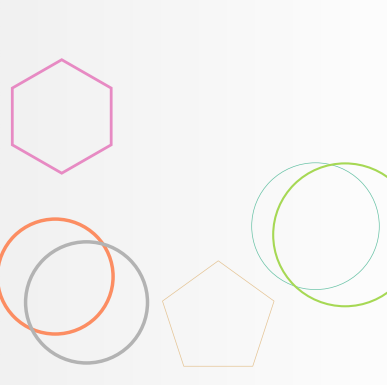[{"shape": "circle", "thickness": 0.5, "radius": 0.82, "center": [0.814, 0.413]}, {"shape": "circle", "thickness": 2.5, "radius": 0.75, "center": [0.143, 0.282]}, {"shape": "hexagon", "thickness": 2, "radius": 0.74, "center": [0.159, 0.698]}, {"shape": "circle", "thickness": 1.5, "radius": 0.93, "center": [0.891, 0.39]}, {"shape": "pentagon", "thickness": 0.5, "radius": 0.76, "center": [0.563, 0.171]}, {"shape": "circle", "thickness": 2.5, "radius": 0.79, "center": [0.223, 0.215]}]